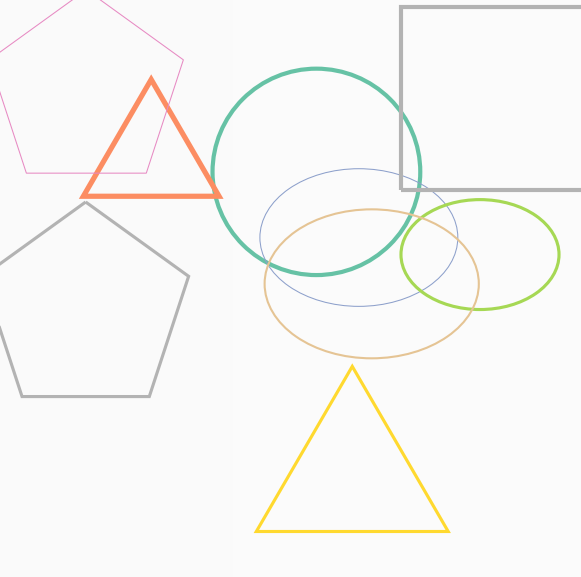[{"shape": "circle", "thickness": 2, "radius": 0.89, "center": [0.544, 0.702]}, {"shape": "triangle", "thickness": 2.5, "radius": 0.67, "center": [0.26, 0.727]}, {"shape": "oval", "thickness": 0.5, "radius": 0.85, "center": [0.617, 0.588]}, {"shape": "pentagon", "thickness": 0.5, "radius": 0.88, "center": [0.149, 0.841]}, {"shape": "oval", "thickness": 1.5, "radius": 0.68, "center": [0.826, 0.558]}, {"shape": "triangle", "thickness": 1.5, "radius": 0.95, "center": [0.606, 0.174]}, {"shape": "oval", "thickness": 1, "radius": 0.92, "center": [0.64, 0.508]}, {"shape": "square", "thickness": 2, "radius": 0.79, "center": [0.849, 0.829]}, {"shape": "pentagon", "thickness": 1.5, "radius": 0.93, "center": [0.147, 0.463]}]